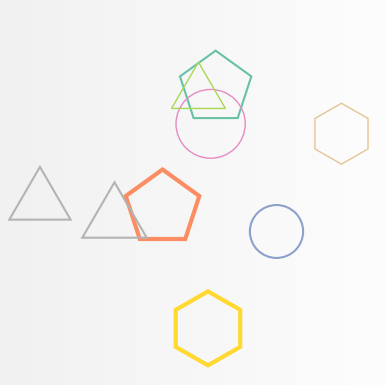[{"shape": "pentagon", "thickness": 1.5, "radius": 0.48, "center": [0.557, 0.772]}, {"shape": "pentagon", "thickness": 3, "radius": 0.5, "center": [0.419, 0.46]}, {"shape": "circle", "thickness": 1.5, "radius": 0.34, "center": [0.714, 0.399]}, {"shape": "circle", "thickness": 1, "radius": 0.45, "center": [0.544, 0.678]}, {"shape": "triangle", "thickness": 1, "radius": 0.4, "center": [0.512, 0.758]}, {"shape": "hexagon", "thickness": 3, "radius": 0.48, "center": [0.537, 0.147]}, {"shape": "hexagon", "thickness": 1, "radius": 0.4, "center": [0.881, 0.653]}, {"shape": "triangle", "thickness": 1.5, "radius": 0.48, "center": [0.295, 0.431]}, {"shape": "triangle", "thickness": 1.5, "radius": 0.46, "center": [0.103, 0.475]}]